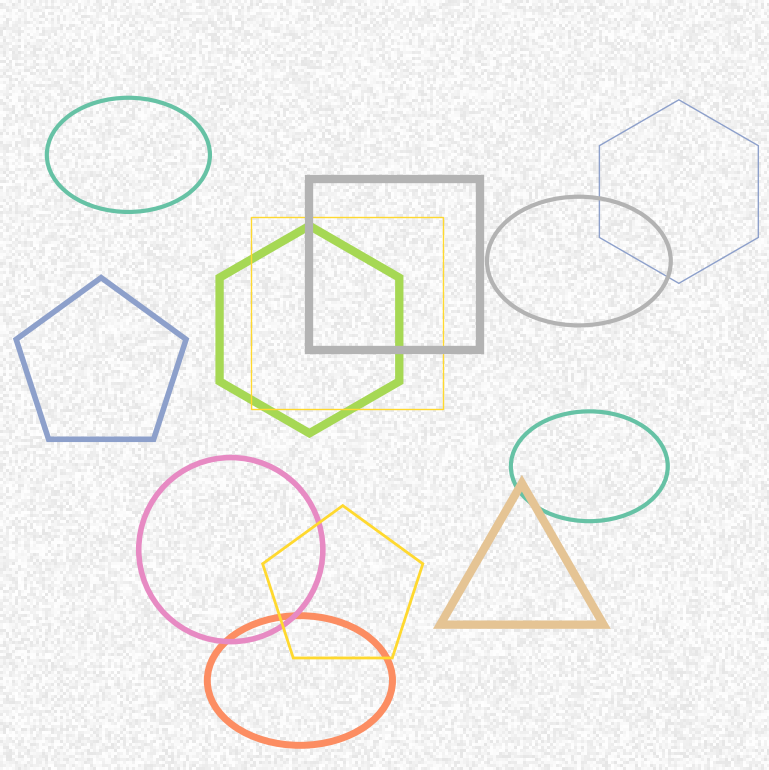[{"shape": "oval", "thickness": 1.5, "radius": 0.53, "center": [0.167, 0.799]}, {"shape": "oval", "thickness": 1.5, "radius": 0.51, "center": [0.765, 0.394]}, {"shape": "oval", "thickness": 2.5, "radius": 0.6, "center": [0.389, 0.116]}, {"shape": "hexagon", "thickness": 0.5, "radius": 0.6, "center": [0.882, 0.751]}, {"shape": "pentagon", "thickness": 2, "radius": 0.58, "center": [0.131, 0.523]}, {"shape": "circle", "thickness": 2, "radius": 0.6, "center": [0.3, 0.286]}, {"shape": "hexagon", "thickness": 3, "radius": 0.67, "center": [0.402, 0.572]}, {"shape": "pentagon", "thickness": 1, "radius": 0.55, "center": [0.445, 0.234]}, {"shape": "square", "thickness": 0.5, "radius": 0.62, "center": [0.45, 0.593]}, {"shape": "triangle", "thickness": 3, "radius": 0.61, "center": [0.678, 0.25]}, {"shape": "oval", "thickness": 1.5, "radius": 0.6, "center": [0.752, 0.661]}, {"shape": "square", "thickness": 3, "radius": 0.56, "center": [0.512, 0.656]}]